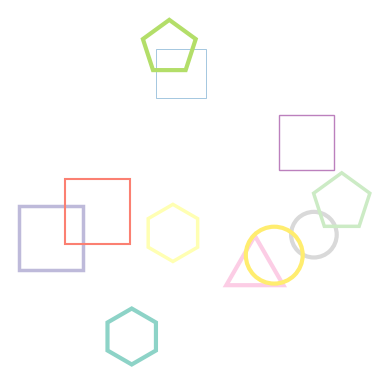[{"shape": "hexagon", "thickness": 3, "radius": 0.36, "center": [0.342, 0.126]}, {"shape": "hexagon", "thickness": 2.5, "radius": 0.37, "center": [0.449, 0.395]}, {"shape": "square", "thickness": 2.5, "radius": 0.42, "center": [0.132, 0.381]}, {"shape": "square", "thickness": 1.5, "radius": 0.42, "center": [0.254, 0.452]}, {"shape": "square", "thickness": 0.5, "radius": 0.32, "center": [0.47, 0.809]}, {"shape": "pentagon", "thickness": 3, "radius": 0.36, "center": [0.44, 0.876]}, {"shape": "triangle", "thickness": 3, "radius": 0.43, "center": [0.662, 0.302]}, {"shape": "circle", "thickness": 3, "radius": 0.3, "center": [0.815, 0.39]}, {"shape": "square", "thickness": 1, "radius": 0.36, "center": [0.796, 0.63]}, {"shape": "pentagon", "thickness": 2.5, "radius": 0.38, "center": [0.888, 0.474]}, {"shape": "circle", "thickness": 3, "radius": 0.37, "center": [0.712, 0.337]}]